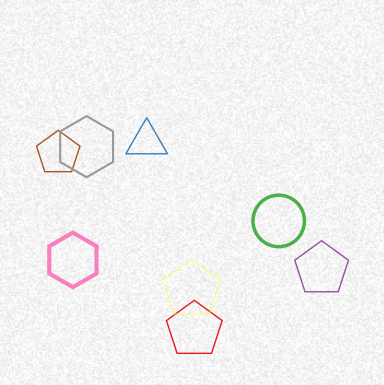[{"shape": "pentagon", "thickness": 1, "radius": 0.38, "center": [0.505, 0.144]}, {"shape": "triangle", "thickness": 1, "radius": 0.31, "center": [0.381, 0.632]}, {"shape": "circle", "thickness": 2.5, "radius": 0.33, "center": [0.724, 0.426]}, {"shape": "pentagon", "thickness": 1, "radius": 0.37, "center": [0.835, 0.301]}, {"shape": "pentagon", "thickness": 0.5, "radius": 0.39, "center": [0.498, 0.248]}, {"shape": "pentagon", "thickness": 1, "radius": 0.3, "center": [0.151, 0.602]}, {"shape": "hexagon", "thickness": 3, "radius": 0.35, "center": [0.189, 0.325]}, {"shape": "hexagon", "thickness": 1.5, "radius": 0.4, "center": [0.225, 0.619]}]